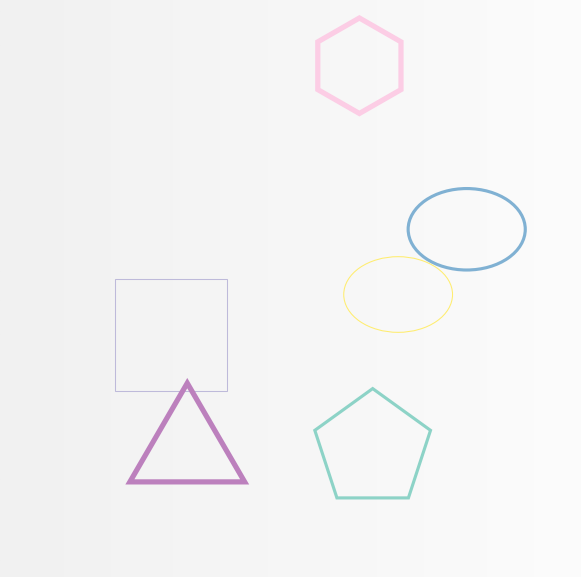[{"shape": "pentagon", "thickness": 1.5, "radius": 0.52, "center": [0.641, 0.222]}, {"shape": "square", "thickness": 0.5, "radius": 0.48, "center": [0.294, 0.419]}, {"shape": "oval", "thickness": 1.5, "radius": 0.5, "center": [0.803, 0.602]}, {"shape": "hexagon", "thickness": 2.5, "radius": 0.41, "center": [0.618, 0.885]}, {"shape": "triangle", "thickness": 2.5, "radius": 0.57, "center": [0.322, 0.222]}, {"shape": "oval", "thickness": 0.5, "radius": 0.47, "center": [0.685, 0.489]}]